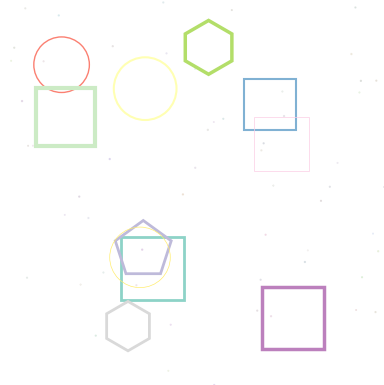[{"shape": "square", "thickness": 2, "radius": 0.41, "center": [0.396, 0.303]}, {"shape": "circle", "thickness": 1.5, "radius": 0.41, "center": [0.377, 0.77]}, {"shape": "pentagon", "thickness": 2, "radius": 0.38, "center": [0.372, 0.351]}, {"shape": "circle", "thickness": 1, "radius": 0.36, "center": [0.16, 0.832]}, {"shape": "square", "thickness": 1.5, "radius": 0.34, "center": [0.701, 0.728]}, {"shape": "hexagon", "thickness": 2.5, "radius": 0.35, "center": [0.542, 0.877]}, {"shape": "square", "thickness": 0.5, "radius": 0.35, "center": [0.731, 0.626]}, {"shape": "hexagon", "thickness": 2, "radius": 0.32, "center": [0.333, 0.153]}, {"shape": "square", "thickness": 2.5, "radius": 0.4, "center": [0.761, 0.174]}, {"shape": "square", "thickness": 3, "radius": 0.38, "center": [0.17, 0.696]}, {"shape": "circle", "thickness": 0.5, "radius": 0.39, "center": [0.364, 0.332]}]